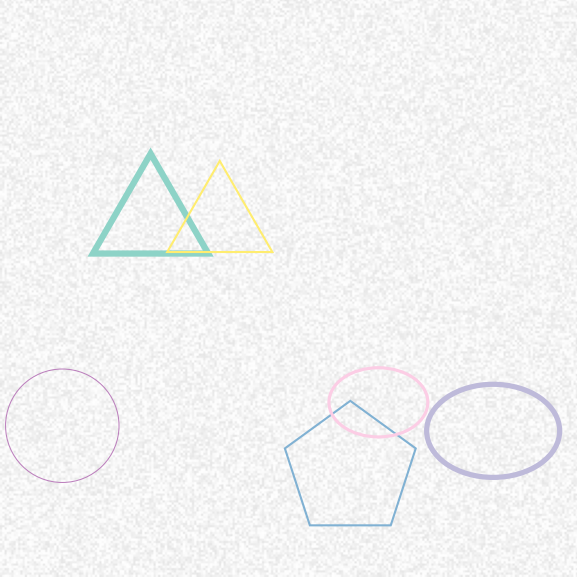[{"shape": "triangle", "thickness": 3, "radius": 0.58, "center": [0.261, 0.618]}, {"shape": "oval", "thickness": 2.5, "radius": 0.58, "center": [0.854, 0.253]}, {"shape": "pentagon", "thickness": 1, "radius": 0.6, "center": [0.607, 0.186]}, {"shape": "oval", "thickness": 1.5, "radius": 0.43, "center": [0.655, 0.302]}, {"shape": "circle", "thickness": 0.5, "radius": 0.49, "center": [0.108, 0.262]}, {"shape": "triangle", "thickness": 1, "radius": 0.53, "center": [0.381, 0.615]}]